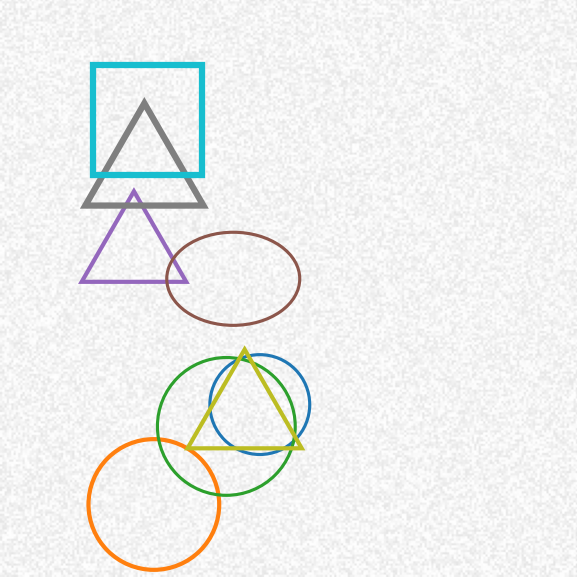[{"shape": "circle", "thickness": 1.5, "radius": 0.43, "center": [0.45, 0.299]}, {"shape": "circle", "thickness": 2, "radius": 0.57, "center": [0.266, 0.126]}, {"shape": "circle", "thickness": 1.5, "radius": 0.6, "center": [0.392, 0.261]}, {"shape": "triangle", "thickness": 2, "radius": 0.52, "center": [0.232, 0.563]}, {"shape": "oval", "thickness": 1.5, "radius": 0.58, "center": [0.404, 0.516]}, {"shape": "triangle", "thickness": 3, "radius": 0.59, "center": [0.25, 0.702]}, {"shape": "triangle", "thickness": 2, "radius": 0.57, "center": [0.424, 0.28]}, {"shape": "square", "thickness": 3, "radius": 0.47, "center": [0.255, 0.791]}]